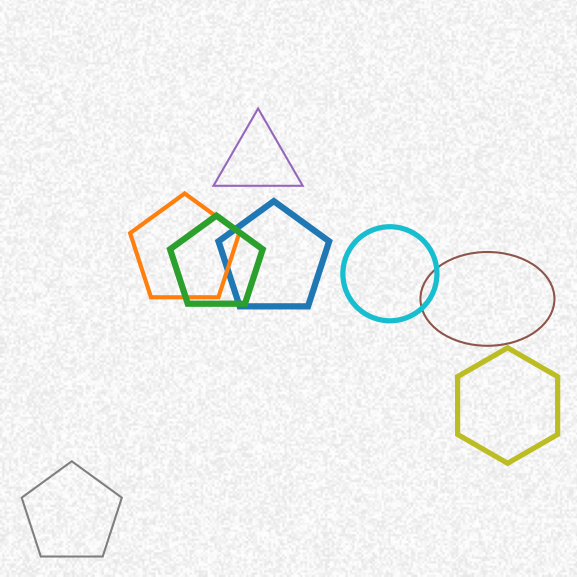[{"shape": "pentagon", "thickness": 3, "radius": 0.5, "center": [0.474, 0.55]}, {"shape": "pentagon", "thickness": 2, "radius": 0.5, "center": [0.32, 0.565]}, {"shape": "pentagon", "thickness": 3, "radius": 0.42, "center": [0.375, 0.541]}, {"shape": "triangle", "thickness": 1, "radius": 0.45, "center": [0.447, 0.722]}, {"shape": "oval", "thickness": 1, "radius": 0.58, "center": [0.844, 0.482]}, {"shape": "pentagon", "thickness": 1, "radius": 0.46, "center": [0.124, 0.109]}, {"shape": "hexagon", "thickness": 2.5, "radius": 0.5, "center": [0.879, 0.297]}, {"shape": "circle", "thickness": 2.5, "radius": 0.41, "center": [0.675, 0.525]}]